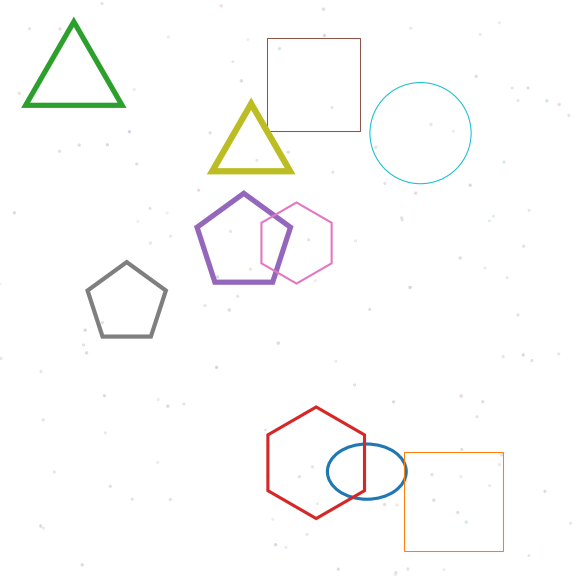[{"shape": "oval", "thickness": 1.5, "radius": 0.34, "center": [0.635, 0.182]}, {"shape": "square", "thickness": 0.5, "radius": 0.43, "center": [0.786, 0.13]}, {"shape": "triangle", "thickness": 2.5, "radius": 0.48, "center": [0.128, 0.865]}, {"shape": "hexagon", "thickness": 1.5, "radius": 0.48, "center": [0.548, 0.198]}, {"shape": "pentagon", "thickness": 2.5, "radius": 0.43, "center": [0.422, 0.579]}, {"shape": "square", "thickness": 0.5, "radius": 0.4, "center": [0.543, 0.853]}, {"shape": "hexagon", "thickness": 1, "radius": 0.35, "center": [0.513, 0.578]}, {"shape": "pentagon", "thickness": 2, "radius": 0.36, "center": [0.219, 0.474]}, {"shape": "triangle", "thickness": 3, "radius": 0.39, "center": [0.435, 0.742]}, {"shape": "circle", "thickness": 0.5, "radius": 0.44, "center": [0.728, 0.769]}]